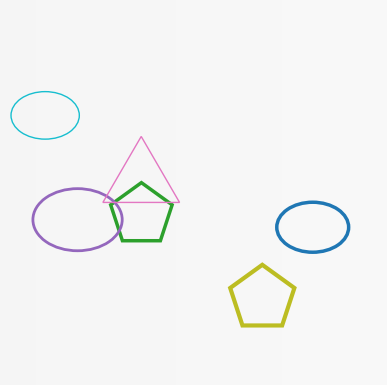[{"shape": "oval", "thickness": 2.5, "radius": 0.46, "center": [0.807, 0.41]}, {"shape": "pentagon", "thickness": 2.5, "radius": 0.42, "center": [0.365, 0.442]}, {"shape": "oval", "thickness": 2, "radius": 0.58, "center": [0.2, 0.429]}, {"shape": "triangle", "thickness": 1, "radius": 0.57, "center": [0.364, 0.531]}, {"shape": "pentagon", "thickness": 3, "radius": 0.44, "center": [0.677, 0.225]}, {"shape": "oval", "thickness": 1, "radius": 0.44, "center": [0.117, 0.7]}]